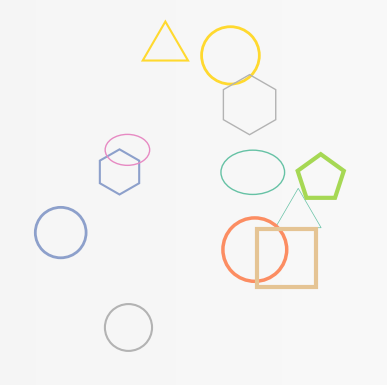[{"shape": "oval", "thickness": 1, "radius": 0.41, "center": [0.652, 0.552]}, {"shape": "triangle", "thickness": 0.5, "radius": 0.34, "center": [0.77, 0.443]}, {"shape": "circle", "thickness": 2.5, "radius": 0.41, "center": [0.658, 0.352]}, {"shape": "circle", "thickness": 2, "radius": 0.33, "center": [0.157, 0.396]}, {"shape": "hexagon", "thickness": 1.5, "radius": 0.29, "center": [0.308, 0.553]}, {"shape": "oval", "thickness": 1, "radius": 0.29, "center": [0.329, 0.611]}, {"shape": "pentagon", "thickness": 3, "radius": 0.31, "center": [0.828, 0.537]}, {"shape": "triangle", "thickness": 1.5, "radius": 0.34, "center": [0.427, 0.877]}, {"shape": "circle", "thickness": 2, "radius": 0.37, "center": [0.595, 0.856]}, {"shape": "square", "thickness": 3, "radius": 0.38, "center": [0.739, 0.331]}, {"shape": "circle", "thickness": 1.5, "radius": 0.3, "center": [0.332, 0.149]}, {"shape": "hexagon", "thickness": 1, "radius": 0.39, "center": [0.644, 0.728]}]